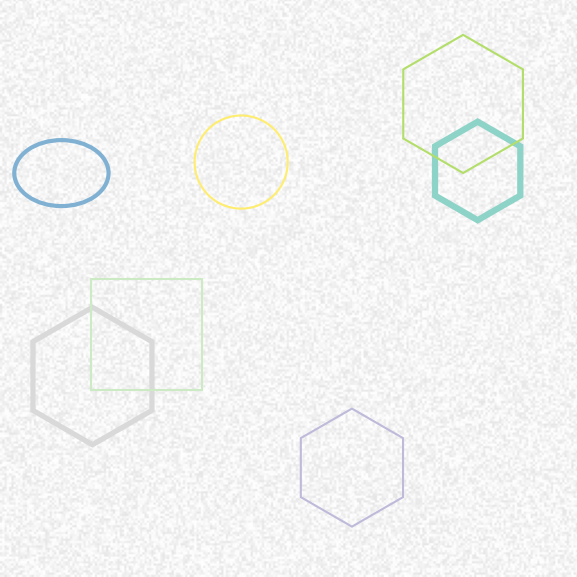[{"shape": "hexagon", "thickness": 3, "radius": 0.43, "center": [0.827, 0.703]}, {"shape": "hexagon", "thickness": 1, "radius": 0.51, "center": [0.609, 0.189]}, {"shape": "oval", "thickness": 2, "radius": 0.41, "center": [0.106, 0.699]}, {"shape": "hexagon", "thickness": 1, "radius": 0.6, "center": [0.802, 0.819]}, {"shape": "hexagon", "thickness": 2.5, "radius": 0.59, "center": [0.16, 0.348]}, {"shape": "square", "thickness": 1, "radius": 0.48, "center": [0.253, 0.42]}, {"shape": "circle", "thickness": 1, "radius": 0.4, "center": [0.418, 0.719]}]